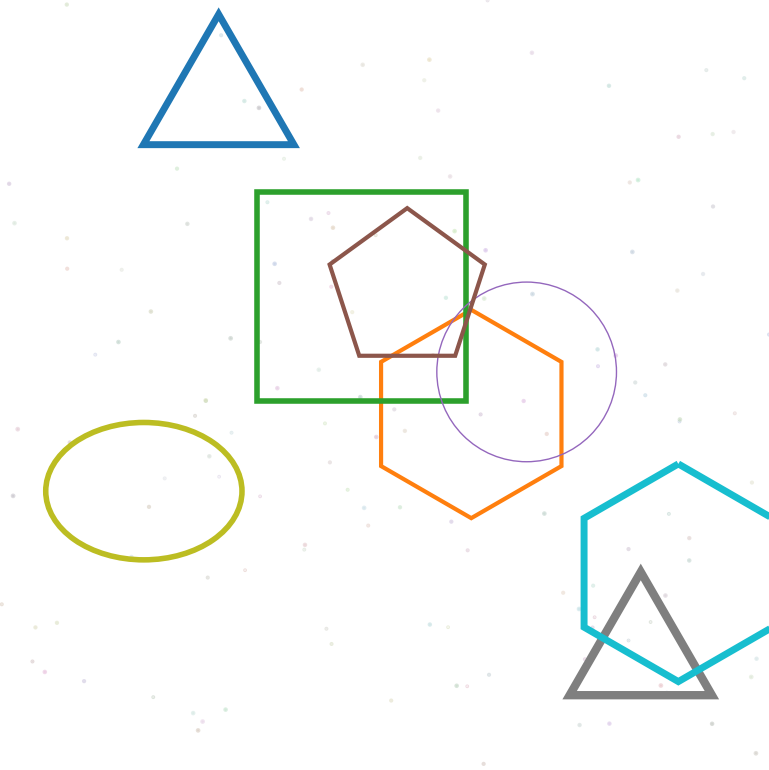[{"shape": "triangle", "thickness": 2.5, "radius": 0.56, "center": [0.284, 0.869]}, {"shape": "hexagon", "thickness": 1.5, "radius": 0.68, "center": [0.612, 0.462]}, {"shape": "square", "thickness": 2, "radius": 0.68, "center": [0.47, 0.615]}, {"shape": "circle", "thickness": 0.5, "radius": 0.58, "center": [0.684, 0.517]}, {"shape": "pentagon", "thickness": 1.5, "radius": 0.53, "center": [0.529, 0.624]}, {"shape": "triangle", "thickness": 3, "radius": 0.53, "center": [0.832, 0.15]}, {"shape": "oval", "thickness": 2, "radius": 0.64, "center": [0.187, 0.362]}, {"shape": "hexagon", "thickness": 2.5, "radius": 0.71, "center": [0.881, 0.256]}]